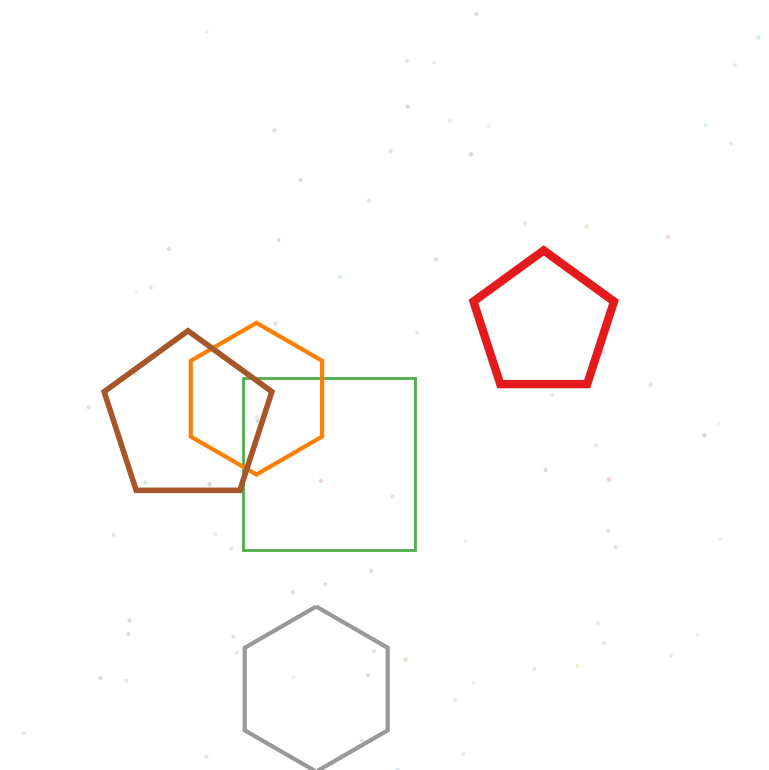[{"shape": "pentagon", "thickness": 3, "radius": 0.48, "center": [0.706, 0.579]}, {"shape": "square", "thickness": 1, "radius": 0.56, "center": [0.427, 0.398]}, {"shape": "hexagon", "thickness": 1.5, "radius": 0.49, "center": [0.333, 0.482]}, {"shape": "pentagon", "thickness": 2, "radius": 0.57, "center": [0.244, 0.456]}, {"shape": "hexagon", "thickness": 1.5, "radius": 0.54, "center": [0.411, 0.105]}]